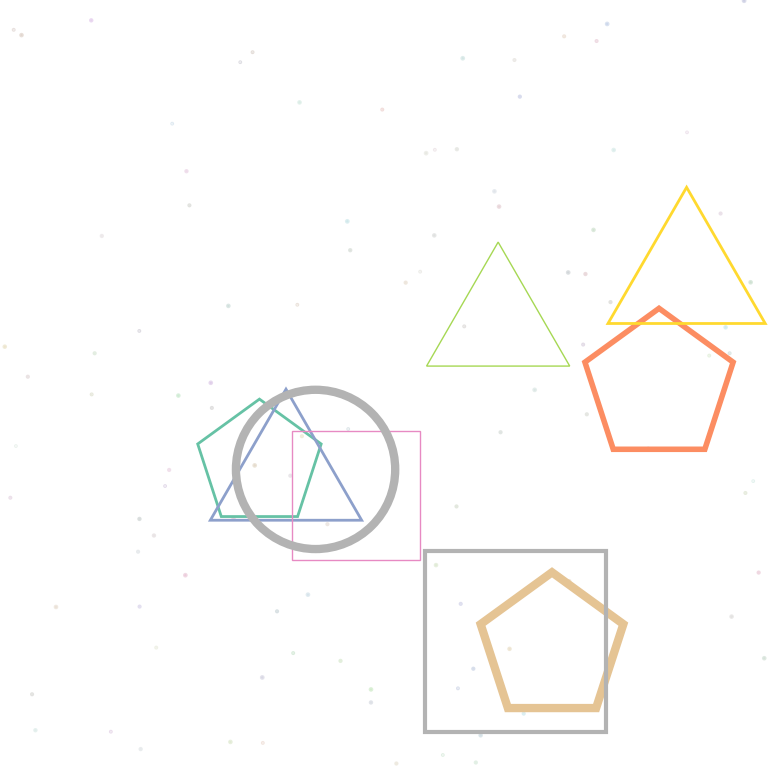[{"shape": "pentagon", "thickness": 1, "radius": 0.42, "center": [0.337, 0.397]}, {"shape": "pentagon", "thickness": 2, "radius": 0.51, "center": [0.856, 0.498]}, {"shape": "triangle", "thickness": 1, "radius": 0.57, "center": [0.371, 0.381]}, {"shape": "square", "thickness": 0.5, "radius": 0.42, "center": [0.462, 0.357]}, {"shape": "triangle", "thickness": 0.5, "radius": 0.54, "center": [0.647, 0.578]}, {"shape": "triangle", "thickness": 1, "radius": 0.59, "center": [0.892, 0.639]}, {"shape": "pentagon", "thickness": 3, "radius": 0.49, "center": [0.717, 0.159]}, {"shape": "square", "thickness": 1.5, "radius": 0.59, "center": [0.669, 0.167]}, {"shape": "circle", "thickness": 3, "radius": 0.52, "center": [0.41, 0.39]}]